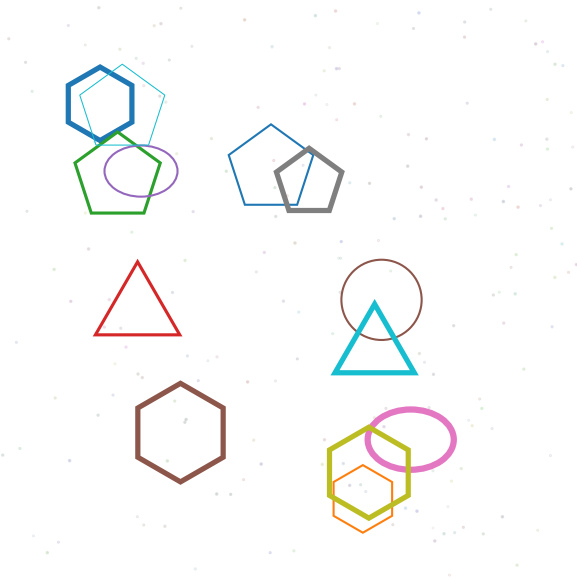[{"shape": "pentagon", "thickness": 1, "radius": 0.38, "center": [0.469, 0.707]}, {"shape": "hexagon", "thickness": 2.5, "radius": 0.32, "center": [0.173, 0.819]}, {"shape": "hexagon", "thickness": 1, "radius": 0.29, "center": [0.628, 0.135]}, {"shape": "pentagon", "thickness": 1.5, "radius": 0.39, "center": [0.204, 0.693]}, {"shape": "triangle", "thickness": 1.5, "radius": 0.42, "center": [0.238, 0.461]}, {"shape": "oval", "thickness": 1, "radius": 0.32, "center": [0.244, 0.703]}, {"shape": "circle", "thickness": 1, "radius": 0.35, "center": [0.661, 0.48]}, {"shape": "hexagon", "thickness": 2.5, "radius": 0.43, "center": [0.313, 0.25]}, {"shape": "oval", "thickness": 3, "radius": 0.37, "center": [0.711, 0.238]}, {"shape": "pentagon", "thickness": 2.5, "radius": 0.3, "center": [0.535, 0.683]}, {"shape": "hexagon", "thickness": 2.5, "radius": 0.39, "center": [0.639, 0.181]}, {"shape": "pentagon", "thickness": 0.5, "radius": 0.39, "center": [0.212, 0.811]}, {"shape": "triangle", "thickness": 2.5, "radius": 0.4, "center": [0.649, 0.393]}]